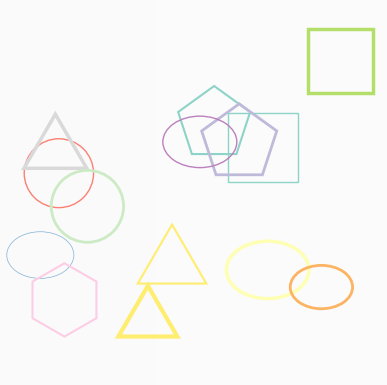[{"shape": "square", "thickness": 1, "radius": 0.45, "center": [0.678, 0.617]}, {"shape": "pentagon", "thickness": 1.5, "radius": 0.49, "center": [0.553, 0.679]}, {"shape": "oval", "thickness": 2.5, "radius": 0.53, "center": [0.691, 0.299]}, {"shape": "pentagon", "thickness": 2, "radius": 0.51, "center": [0.617, 0.628]}, {"shape": "circle", "thickness": 1, "radius": 0.45, "center": [0.152, 0.55]}, {"shape": "oval", "thickness": 0.5, "radius": 0.43, "center": [0.104, 0.337]}, {"shape": "oval", "thickness": 2, "radius": 0.4, "center": [0.829, 0.254]}, {"shape": "square", "thickness": 2.5, "radius": 0.42, "center": [0.878, 0.842]}, {"shape": "hexagon", "thickness": 1.5, "radius": 0.48, "center": [0.166, 0.221]}, {"shape": "triangle", "thickness": 2.5, "radius": 0.47, "center": [0.143, 0.61]}, {"shape": "oval", "thickness": 1, "radius": 0.48, "center": [0.516, 0.631]}, {"shape": "circle", "thickness": 2, "radius": 0.47, "center": [0.226, 0.464]}, {"shape": "triangle", "thickness": 1.5, "radius": 0.51, "center": [0.444, 0.315]}, {"shape": "triangle", "thickness": 3, "radius": 0.44, "center": [0.382, 0.17]}]